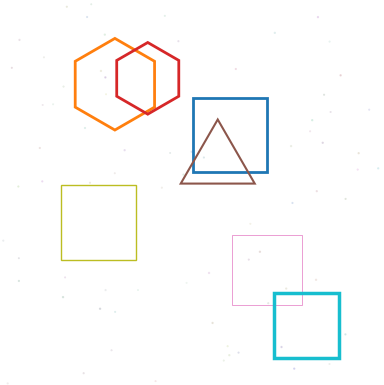[{"shape": "square", "thickness": 2, "radius": 0.48, "center": [0.596, 0.649]}, {"shape": "hexagon", "thickness": 2, "radius": 0.59, "center": [0.298, 0.781]}, {"shape": "hexagon", "thickness": 2, "radius": 0.47, "center": [0.384, 0.797]}, {"shape": "triangle", "thickness": 1.5, "radius": 0.55, "center": [0.566, 0.579]}, {"shape": "square", "thickness": 0.5, "radius": 0.46, "center": [0.693, 0.299]}, {"shape": "square", "thickness": 1, "radius": 0.49, "center": [0.255, 0.422]}, {"shape": "square", "thickness": 2.5, "radius": 0.42, "center": [0.795, 0.154]}]